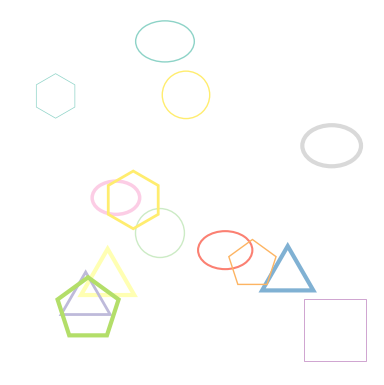[{"shape": "hexagon", "thickness": 0.5, "radius": 0.29, "center": [0.144, 0.751]}, {"shape": "oval", "thickness": 1, "radius": 0.38, "center": [0.429, 0.892]}, {"shape": "triangle", "thickness": 3, "radius": 0.4, "center": [0.28, 0.274]}, {"shape": "triangle", "thickness": 2, "radius": 0.37, "center": [0.222, 0.22]}, {"shape": "oval", "thickness": 1.5, "radius": 0.35, "center": [0.585, 0.35]}, {"shape": "triangle", "thickness": 3, "radius": 0.38, "center": [0.747, 0.284]}, {"shape": "pentagon", "thickness": 1, "radius": 0.32, "center": [0.656, 0.313]}, {"shape": "pentagon", "thickness": 3, "radius": 0.42, "center": [0.229, 0.196]}, {"shape": "oval", "thickness": 2.5, "radius": 0.31, "center": [0.301, 0.486]}, {"shape": "oval", "thickness": 3, "radius": 0.38, "center": [0.861, 0.621]}, {"shape": "square", "thickness": 0.5, "radius": 0.4, "center": [0.87, 0.143]}, {"shape": "circle", "thickness": 1, "radius": 0.32, "center": [0.415, 0.395]}, {"shape": "circle", "thickness": 1, "radius": 0.31, "center": [0.483, 0.754]}, {"shape": "hexagon", "thickness": 2, "radius": 0.37, "center": [0.346, 0.481]}]